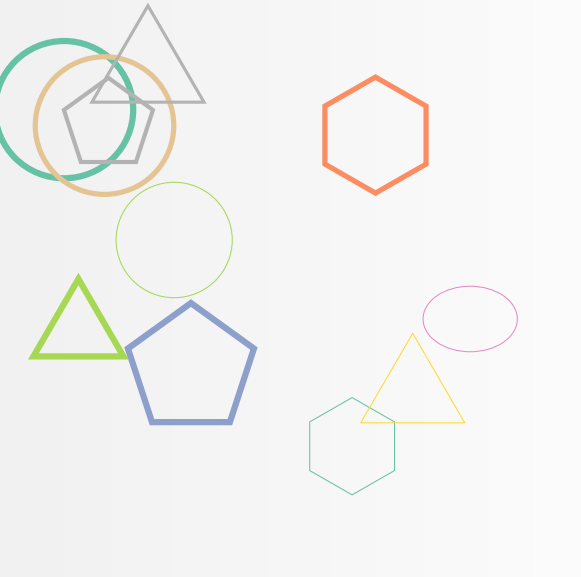[{"shape": "hexagon", "thickness": 0.5, "radius": 0.42, "center": [0.606, 0.226]}, {"shape": "circle", "thickness": 3, "radius": 0.59, "center": [0.11, 0.809]}, {"shape": "hexagon", "thickness": 2.5, "radius": 0.5, "center": [0.646, 0.765]}, {"shape": "pentagon", "thickness": 3, "radius": 0.57, "center": [0.328, 0.36]}, {"shape": "oval", "thickness": 0.5, "radius": 0.41, "center": [0.809, 0.447]}, {"shape": "triangle", "thickness": 3, "radius": 0.45, "center": [0.135, 0.427]}, {"shape": "circle", "thickness": 0.5, "radius": 0.5, "center": [0.3, 0.584]}, {"shape": "triangle", "thickness": 0.5, "radius": 0.52, "center": [0.71, 0.319]}, {"shape": "circle", "thickness": 2.5, "radius": 0.6, "center": [0.18, 0.782]}, {"shape": "pentagon", "thickness": 2, "radius": 0.4, "center": [0.187, 0.784]}, {"shape": "triangle", "thickness": 1.5, "radius": 0.56, "center": [0.255, 0.878]}]